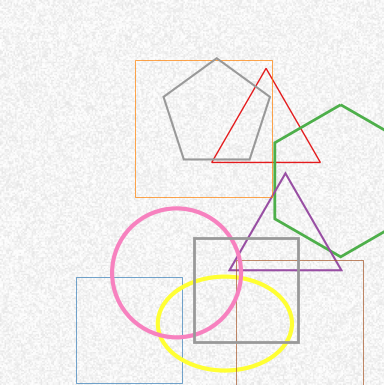[{"shape": "triangle", "thickness": 1, "radius": 0.81, "center": [0.691, 0.66]}, {"shape": "square", "thickness": 0.5, "radius": 0.69, "center": [0.336, 0.142]}, {"shape": "hexagon", "thickness": 2, "radius": 0.99, "center": [0.885, 0.53]}, {"shape": "triangle", "thickness": 1.5, "radius": 0.84, "center": [0.741, 0.382]}, {"shape": "square", "thickness": 0.5, "radius": 0.89, "center": [0.528, 0.667]}, {"shape": "oval", "thickness": 3, "radius": 0.87, "center": [0.584, 0.16]}, {"shape": "square", "thickness": 0.5, "radius": 0.82, "center": [0.778, 0.159]}, {"shape": "circle", "thickness": 3, "radius": 0.84, "center": [0.459, 0.291]}, {"shape": "square", "thickness": 2, "radius": 0.67, "center": [0.638, 0.247]}, {"shape": "pentagon", "thickness": 1.5, "radius": 0.73, "center": [0.563, 0.703]}]